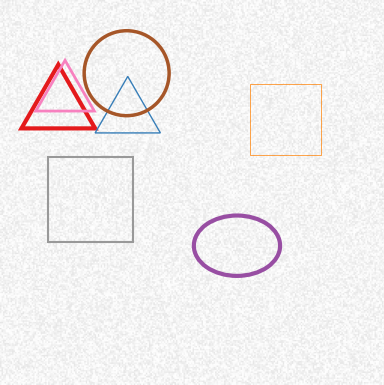[{"shape": "triangle", "thickness": 3, "radius": 0.55, "center": [0.151, 0.722]}, {"shape": "triangle", "thickness": 1, "radius": 0.49, "center": [0.332, 0.704]}, {"shape": "oval", "thickness": 3, "radius": 0.56, "center": [0.616, 0.362]}, {"shape": "square", "thickness": 0.5, "radius": 0.46, "center": [0.742, 0.691]}, {"shape": "circle", "thickness": 2.5, "radius": 0.55, "center": [0.329, 0.81]}, {"shape": "triangle", "thickness": 2, "radius": 0.44, "center": [0.169, 0.755]}, {"shape": "square", "thickness": 1.5, "radius": 0.55, "center": [0.236, 0.482]}]